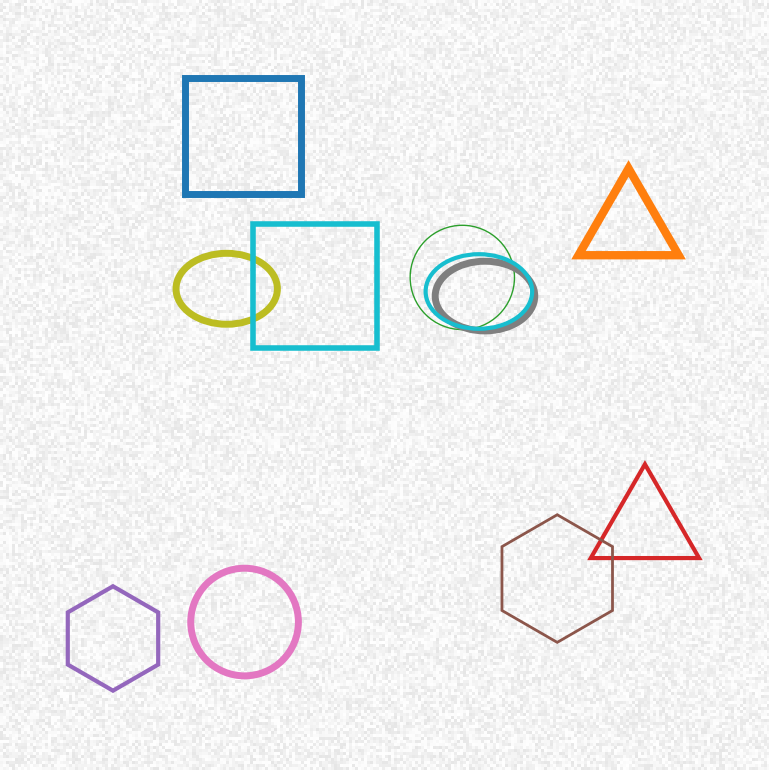[{"shape": "square", "thickness": 2.5, "radius": 0.38, "center": [0.316, 0.823]}, {"shape": "triangle", "thickness": 3, "radius": 0.38, "center": [0.816, 0.706]}, {"shape": "circle", "thickness": 0.5, "radius": 0.34, "center": [0.6, 0.64]}, {"shape": "triangle", "thickness": 1.5, "radius": 0.41, "center": [0.838, 0.316]}, {"shape": "hexagon", "thickness": 1.5, "radius": 0.34, "center": [0.147, 0.171]}, {"shape": "hexagon", "thickness": 1, "radius": 0.41, "center": [0.724, 0.249]}, {"shape": "circle", "thickness": 2.5, "radius": 0.35, "center": [0.318, 0.192]}, {"shape": "oval", "thickness": 2.5, "radius": 0.32, "center": [0.63, 0.616]}, {"shape": "oval", "thickness": 2.5, "radius": 0.33, "center": [0.294, 0.625]}, {"shape": "square", "thickness": 2, "radius": 0.4, "center": [0.409, 0.629]}, {"shape": "oval", "thickness": 1.5, "radius": 0.35, "center": [0.622, 0.621]}]